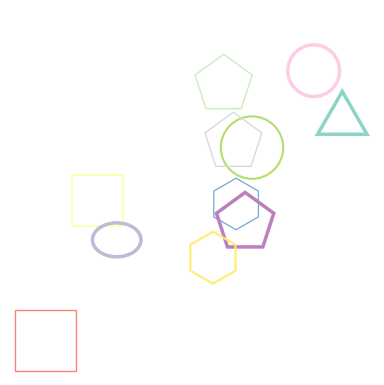[{"shape": "triangle", "thickness": 2.5, "radius": 0.37, "center": [0.889, 0.688]}, {"shape": "square", "thickness": 1.5, "radius": 0.33, "center": [0.253, 0.479]}, {"shape": "oval", "thickness": 2.5, "radius": 0.31, "center": [0.303, 0.377]}, {"shape": "square", "thickness": 1, "radius": 0.39, "center": [0.118, 0.116]}, {"shape": "hexagon", "thickness": 1, "radius": 0.33, "center": [0.613, 0.47]}, {"shape": "circle", "thickness": 1.5, "radius": 0.41, "center": [0.655, 0.617]}, {"shape": "circle", "thickness": 2.5, "radius": 0.34, "center": [0.815, 0.816]}, {"shape": "pentagon", "thickness": 1, "radius": 0.39, "center": [0.606, 0.631]}, {"shape": "pentagon", "thickness": 2.5, "radius": 0.39, "center": [0.637, 0.422]}, {"shape": "pentagon", "thickness": 1, "radius": 0.39, "center": [0.581, 0.781]}, {"shape": "hexagon", "thickness": 1.5, "radius": 0.34, "center": [0.553, 0.331]}]